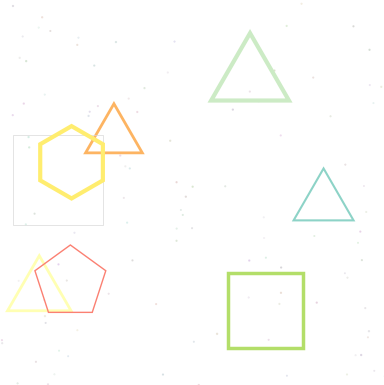[{"shape": "triangle", "thickness": 1.5, "radius": 0.45, "center": [0.84, 0.473]}, {"shape": "triangle", "thickness": 2, "radius": 0.48, "center": [0.102, 0.24]}, {"shape": "pentagon", "thickness": 1, "radius": 0.48, "center": [0.183, 0.267]}, {"shape": "triangle", "thickness": 2, "radius": 0.43, "center": [0.296, 0.646]}, {"shape": "square", "thickness": 2.5, "radius": 0.49, "center": [0.689, 0.194]}, {"shape": "square", "thickness": 0.5, "radius": 0.58, "center": [0.151, 0.532]}, {"shape": "triangle", "thickness": 3, "radius": 0.58, "center": [0.649, 0.797]}, {"shape": "hexagon", "thickness": 3, "radius": 0.47, "center": [0.186, 0.578]}]